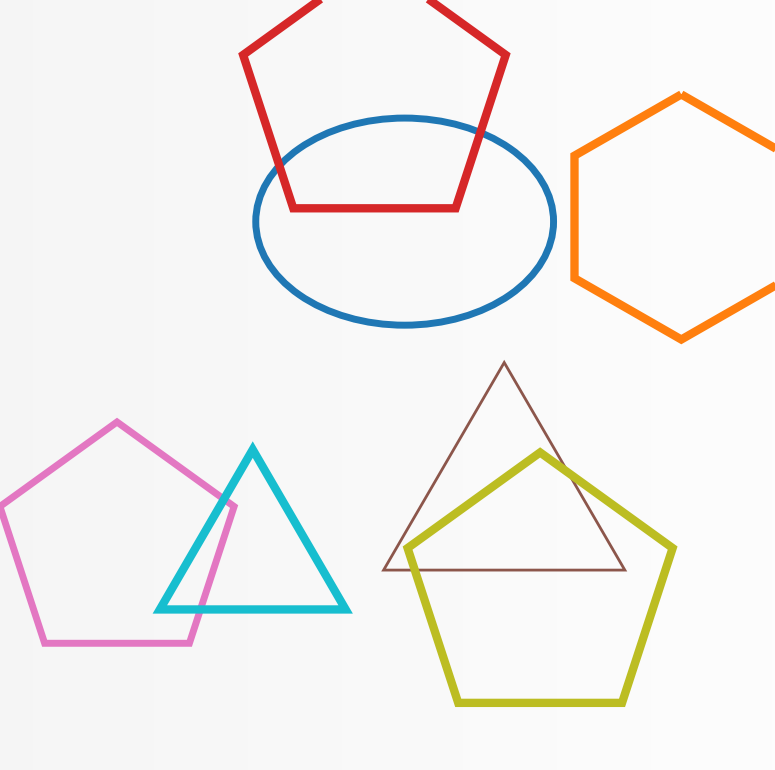[{"shape": "oval", "thickness": 2.5, "radius": 0.96, "center": [0.522, 0.712]}, {"shape": "hexagon", "thickness": 3, "radius": 0.8, "center": [0.879, 0.718]}, {"shape": "pentagon", "thickness": 3, "radius": 0.89, "center": [0.483, 0.874]}, {"shape": "triangle", "thickness": 1, "radius": 0.9, "center": [0.651, 0.349]}, {"shape": "pentagon", "thickness": 2.5, "radius": 0.79, "center": [0.151, 0.293]}, {"shape": "pentagon", "thickness": 3, "radius": 0.9, "center": [0.697, 0.233]}, {"shape": "triangle", "thickness": 3, "radius": 0.69, "center": [0.326, 0.278]}]